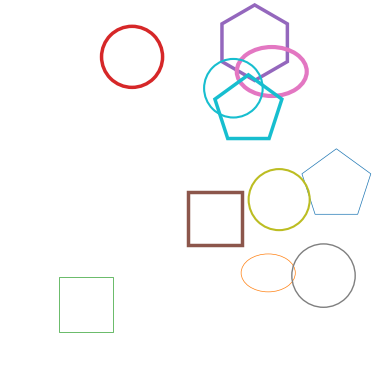[{"shape": "pentagon", "thickness": 0.5, "radius": 0.47, "center": [0.874, 0.519]}, {"shape": "oval", "thickness": 0.5, "radius": 0.35, "center": [0.697, 0.291]}, {"shape": "square", "thickness": 0.5, "radius": 0.35, "center": [0.223, 0.209]}, {"shape": "circle", "thickness": 2.5, "radius": 0.4, "center": [0.343, 0.852]}, {"shape": "hexagon", "thickness": 2.5, "radius": 0.49, "center": [0.661, 0.889]}, {"shape": "square", "thickness": 2.5, "radius": 0.35, "center": [0.558, 0.433]}, {"shape": "oval", "thickness": 3, "radius": 0.45, "center": [0.706, 0.814]}, {"shape": "circle", "thickness": 1, "radius": 0.41, "center": [0.84, 0.284]}, {"shape": "circle", "thickness": 1.5, "radius": 0.4, "center": [0.725, 0.482]}, {"shape": "circle", "thickness": 1.5, "radius": 0.38, "center": [0.606, 0.771]}, {"shape": "pentagon", "thickness": 2.5, "radius": 0.46, "center": [0.645, 0.714]}]